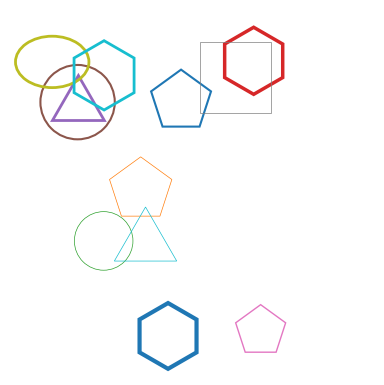[{"shape": "pentagon", "thickness": 1.5, "radius": 0.41, "center": [0.47, 0.737]}, {"shape": "hexagon", "thickness": 3, "radius": 0.43, "center": [0.436, 0.127]}, {"shape": "pentagon", "thickness": 0.5, "radius": 0.43, "center": [0.365, 0.507]}, {"shape": "circle", "thickness": 0.5, "radius": 0.38, "center": [0.269, 0.374]}, {"shape": "hexagon", "thickness": 2.5, "radius": 0.44, "center": [0.659, 0.842]}, {"shape": "triangle", "thickness": 2, "radius": 0.39, "center": [0.204, 0.726]}, {"shape": "circle", "thickness": 1.5, "radius": 0.48, "center": [0.202, 0.735]}, {"shape": "pentagon", "thickness": 1, "radius": 0.34, "center": [0.677, 0.14]}, {"shape": "square", "thickness": 0.5, "radius": 0.46, "center": [0.611, 0.798]}, {"shape": "oval", "thickness": 2, "radius": 0.48, "center": [0.136, 0.839]}, {"shape": "hexagon", "thickness": 2, "radius": 0.45, "center": [0.27, 0.804]}, {"shape": "triangle", "thickness": 0.5, "radius": 0.47, "center": [0.378, 0.369]}]